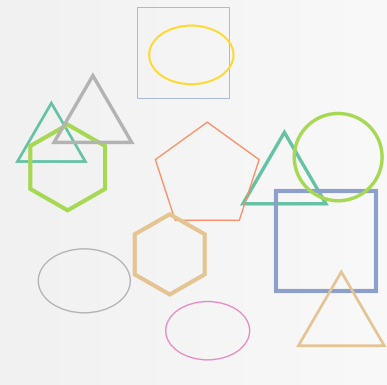[{"shape": "triangle", "thickness": 2, "radius": 0.51, "center": [0.133, 0.631]}, {"shape": "triangle", "thickness": 2.5, "radius": 0.62, "center": [0.734, 0.533]}, {"shape": "pentagon", "thickness": 1, "radius": 0.7, "center": [0.535, 0.542]}, {"shape": "square", "thickness": 0.5, "radius": 0.59, "center": [0.472, 0.863]}, {"shape": "square", "thickness": 3, "radius": 0.65, "center": [0.841, 0.374]}, {"shape": "oval", "thickness": 1, "radius": 0.54, "center": [0.536, 0.141]}, {"shape": "hexagon", "thickness": 3, "radius": 0.56, "center": [0.175, 0.565]}, {"shape": "circle", "thickness": 2.5, "radius": 0.57, "center": [0.873, 0.592]}, {"shape": "oval", "thickness": 1.5, "radius": 0.54, "center": [0.494, 0.857]}, {"shape": "hexagon", "thickness": 3, "radius": 0.52, "center": [0.438, 0.339]}, {"shape": "triangle", "thickness": 2, "radius": 0.64, "center": [0.881, 0.166]}, {"shape": "oval", "thickness": 1, "radius": 0.59, "center": [0.217, 0.271]}, {"shape": "triangle", "thickness": 2.5, "radius": 0.58, "center": [0.24, 0.688]}]